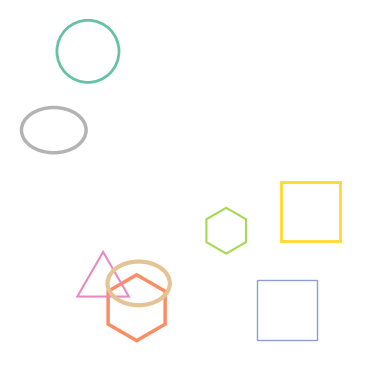[{"shape": "circle", "thickness": 2, "radius": 0.4, "center": [0.228, 0.867]}, {"shape": "hexagon", "thickness": 2.5, "radius": 0.43, "center": [0.355, 0.201]}, {"shape": "square", "thickness": 1, "radius": 0.39, "center": [0.746, 0.195]}, {"shape": "triangle", "thickness": 1.5, "radius": 0.39, "center": [0.268, 0.268]}, {"shape": "hexagon", "thickness": 1.5, "radius": 0.3, "center": [0.588, 0.401]}, {"shape": "square", "thickness": 2, "radius": 0.38, "center": [0.806, 0.451]}, {"shape": "oval", "thickness": 3, "radius": 0.4, "center": [0.36, 0.264]}, {"shape": "oval", "thickness": 2.5, "radius": 0.42, "center": [0.14, 0.662]}]